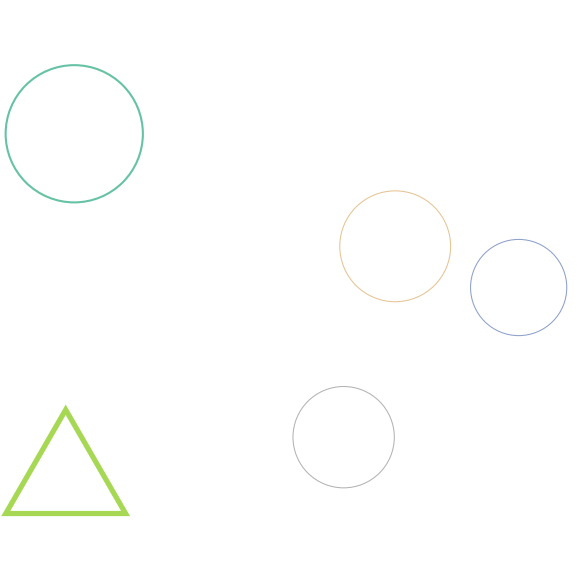[{"shape": "circle", "thickness": 1, "radius": 0.59, "center": [0.129, 0.767]}, {"shape": "circle", "thickness": 0.5, "radius": 0.42, "center": [0.898, 0.501]}, {"shape": "triangle", "thickness": 2.5, "radius": 0.6, "center": [0.114, 0.17]}, {"shape": "circle", "thickness": 0.5, "radius": 0.48, "center": [0.684, 0.573]}, {"shape": "circle", "thickness": 0.5, "radius": 0.44, "center": [0.595, 0.242]}]